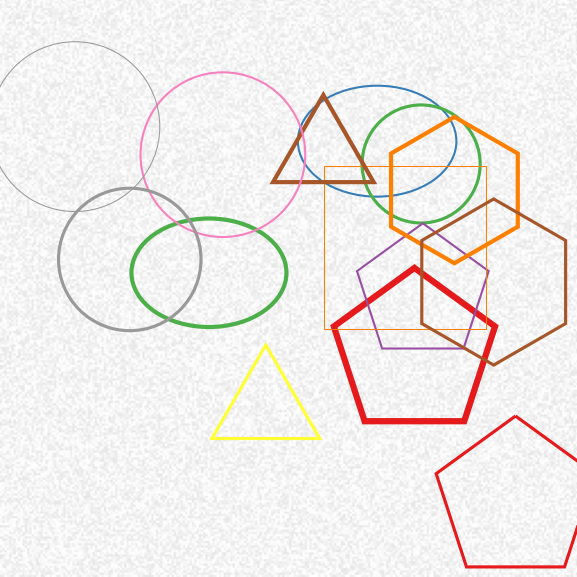[{"shape": "pentagon", "thickness": 1.5, "radius": 0.72, "center": [0.893, 0.134]}, {"shape": "pentagon", "thickness": 3, "radius": 0.73, "center": [0.718, 0.388]}, {"shape": "oval", "thickness": 1, "radius": 0.69, "center": [0.653, 0.755]}, {"shape": "circle", "thickness": 1.5, "radius": 0.51, "center": [0.729, 0.715]}, {"shape": "oval", "thickness": 2, "radius": 0.67, "center": [0.362, 0.527]}, {"shape": "pentagon", "thickness": 1, "radius": 0.6, "center": [0.732, 0.493]}, {"shape": "hexagon", "thickness": 2, "radius": 0.63, "center": [0.787, 0.67]}, {"shape": "square", "thickness": 0.5, "radius": 0.7, "center": [0.701, 0.57]}, {"shape": "triangle", "thickness": 1.5, "radius": 0.54, "center": [0.46, 0.294]}, {"shape": "hexagon", "thickness": 1.5, "radius": 0.72, "center": [0.855, 0.511]}, {"shape": "triangle", "thickness": 2, "radius": 0.5, "center": [0.56, 0.734]}, {"shape": "circle", "thickness": 1, "radius": 0.71, "center": [0.386, 0.731]}, {"shape": "circle", "thickness": 1.5, "radius": 0.62, "center": [0.225, 0.55]}, {"shape": "circle", "thickness": 0.5, "radius": 0.74, "center": [0.13, 0.78]}]